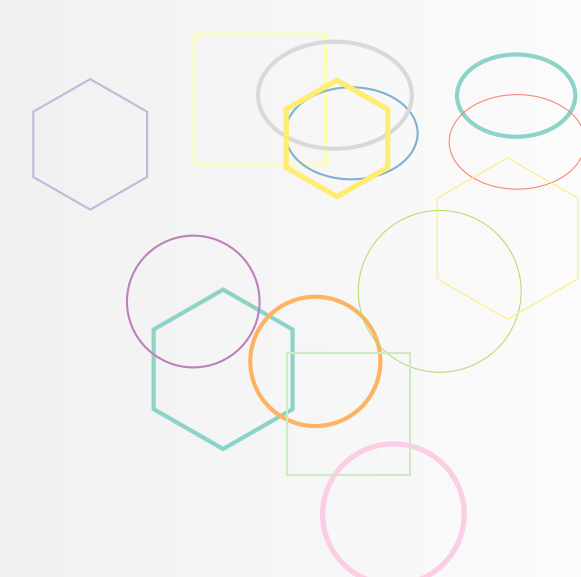[{"shape": "hexagon", "thickness": 2, "radius": 0.69, "center": [0.384, 0.36]}, {"shape": "oval", "thickness": 2, "radius": 0.51, "center": [0.888, 0.834]}, {"shape": "square", "thickness": 1.5, "radius": 0.56, "center": [0.447, 0.828]}, {"shape": "hexagon", "thickness": 1, "radius": 0.57, "center": [0.155, 0.749]}, {"shape": "oval", "thickness": 0.5, "radius": 0.58, "center": [0.89, 0.753]}, {"shape": "oval", "thickness": 1, "radius": 0.57, "center": [0.605, 0.768]}, {"shape": "circle", "thickness": 2, "radius": 0.56, "center": [0.543, 0.373]}, {"shape": "circle", "thickness": 0.5, "radius": 0.7, "center": [0.757, 0.495]}, {"shape": "circle", "thickness": 2.5, "radius": 0.61, "center": [0.677, 0.109]}, {"shape": "oval", "thickness": 2, "radius": 0.66, "center": [0.576, 0.834]}, {"shape": "circle", "thickness": 1, "radius": 0.57, "center": [0.333, 0.477]}, {"shape": "square", "thickness": 1, "radius": 0.53, "center": [0.6, 0.282]}, {"shape": "hexagon", "thickness": 0.5, "radius": 0.7, "center": [0.873, 0.586]}, {"shape": "hexagon", "thickness": 2.5, "radius": 0.5, "center": [0.58, 0.759]}]